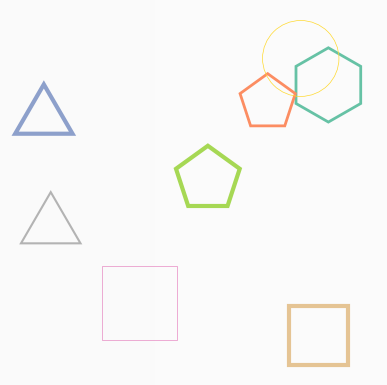[{"shape": "hexagon", "thickness": 2, "radius": 0.48, "center": [0.847, 0.779]}, {"shape": "pentagon", "thickness": 2, "radius": 0.37, "center": [0.691, 0.734]}, {"shape": "triangle", "thickness": 3, "radius": 0.43, "center": [0.113, 0.695]}, {"shape": "square", "thickness": 0.5, "radius": 0.48, "center": [0.359, 0.213]}, {"shape": "pentagon", "thickness": 3, "radius": 0.43, "center": [0.536, 0.535]}, {"shape": "circle", "thickness": 0.5, "radius": 0.49, "center": [0.776, 0.848]}, {"shape": "square", "thickness": 3, "radius": 0.38, "center": [0.821, 0.128]}, {"shape": "triangle", "thickness": 1.5, "radius": 0.44, "center": [0.131, 0.412]}]